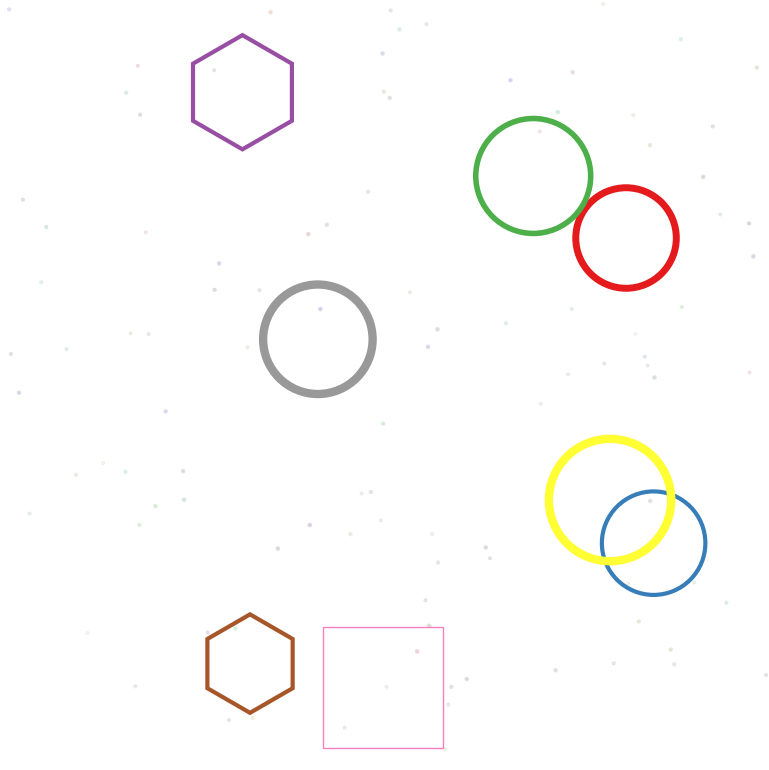[{"shape": "circle", "thickness": 2.5, "radius": 0.33, "center": [0.813, 0.691]}, {"shape": "circle", "thickness": 1.5, "radius": 0.34, "center": [0.849, 0.295]}, {"shape": "circle", "thickness": 2, "radius": 0.37, "center": [0.693, 0.771]}, {"shape": "hexagon", "thickness": 1.5, "radius": 0.37, "center": [0.315, 0.88]}, {"shape": "circle", "thickness": 3, "radius": 0.4, "center": [0.792, 0.351]}, {"shape": "hexagon", "thickness": 1.5, "radius": 0.32, "center": [0.325, 0.138]}, {"shape": "square", "thickness": 0.5, "radius": 0.39, "center": [0.497, 0.107]}, {"shape": "circle", "thickness": 3, "radius": 0.36, "center": [0.413, 0.559]}]